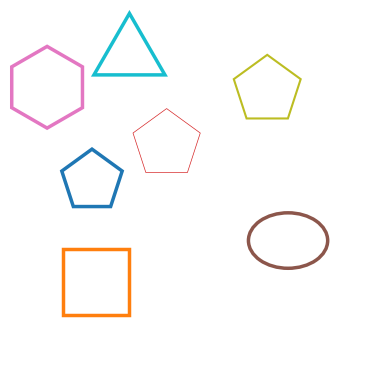[{"shape": "pentagon", "thickness": 2.5, "radius": 0.41, "center": [0.239, 0.53]}, {"shape": "square", "thickness": 2.5, "radius": 0.43, "center": [0.248, 0.268]}, {"shape": "pentagon", "thickness": 0.5, "radius": 0.46, "center": [0.433, 0.626]}, {"shape": "oval", "thickness": 2.5, "radius": 0.51, "center": [0.748, 0.375]}, {"shape": "hexagon", "thickness": 2.5, "radius": 0.53, "center": [0.122, 0.773]}, {"shape": "pentagon", "thickness": 1.5, "radius": 0.46, "center": [0.694, 0.766]}, {"shape": "triangle", "thickness": 2.5, "radius": 0.53, "center": [0.336, 0.859]}]